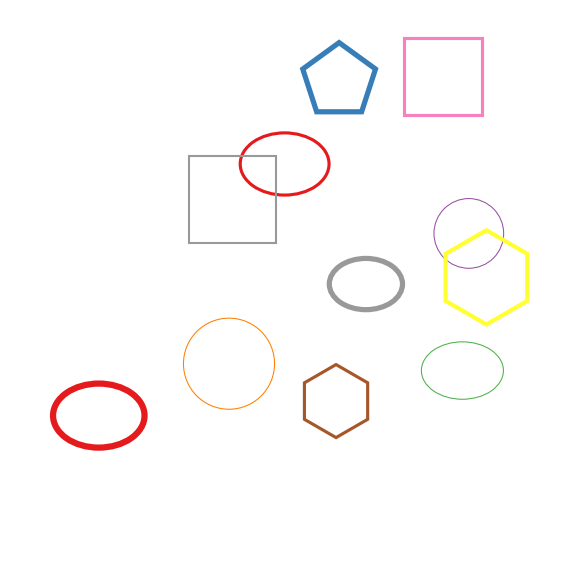[{"shape": "oval", "thickness": 1.5, "radius": 0.38, "center": [0.493, 0.715]}, {"shape": "oval", "thickness": 3, "radius": 0.4, "center": [0.171, 0.279]}, {"shape": "pentagon", "thickness": 2.5, "radius": 0.33, "center": [0.587, 0.859]}, {"shape": "oval", "thickness": 0.5, "radius": 0.36, "center": [0.801, 0.357]}, {"shape": "circle", "thickness": 0.5, "radius": 0.3, "center": [0.812, 0.595]}, {"shape": "circle", "thickness": 0.5, "radius": 0.39, "center": [0.397, 0.369]}, {"shape": "hexagon", "thickness": 2, "radius": 0.41, "center": [0.842, 0.519]}, {"shape": "hexagon", "thickness": 1.5, "radius": 0.32, "center": [0.582, 0.305]}, {"shape": "square", "thickness": 1.5, "radius": 0.33, "center": [0.767, 0.867]}, {"shape": "oval", "thickness": 2.5, "radius": 0.32, "center": [0.634, 0.507]}, {"shape": "square", "thickness": 1, "radius": 0.38, "center": [0.402, 0.653]}]